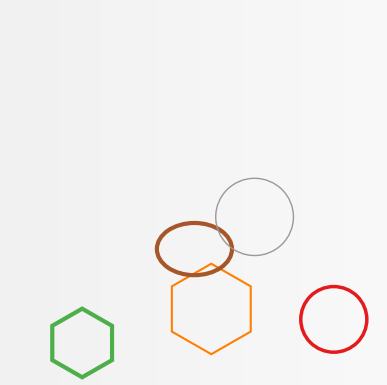[{"shape": "circle", "thickness": 2.5, "radius": 0.43, "center": [0.861, 0.17]}, {"shape": "hexagon", "thickness": 3, "radius": 0.45, "center": [0.212, 0.109]}, {"shape": "hexagon", "thickness": 1.5, "radius": 0.59, "center": [0.545, 0.198]}, {"shape": "oval", "thickness": 3, "radius": 0.48, "center": [0.502, 0.353]}, {"shape": "circle", "thickness": 1, "radius": 0.5, "center": [0.657, 0.437]}]